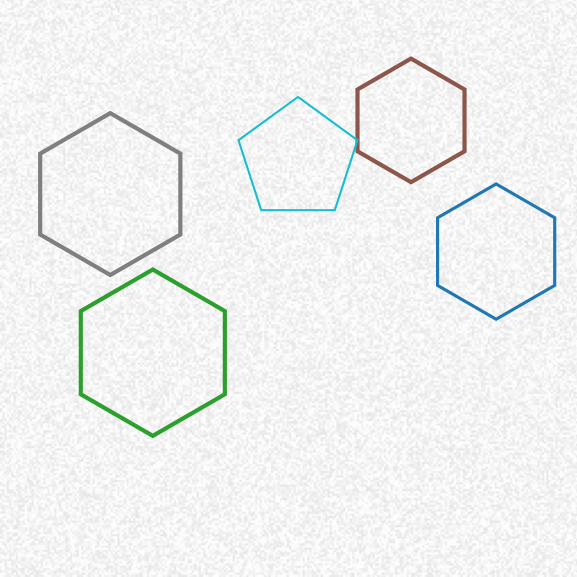[{"shape": "hexagon", "thickness": 1.5, "radius": 0.59, "center": [0.859, 0.563]}, {"shape": "hexagon", "thickness": 2, "radius": 0.72, "center": [0.265, 0.388]}, {"shape": "hexagon", "thickness": 2, "radius": 0.53, "center": [0.712, 0.791]}, {"shape": "hexagon", "thickness": 2, "radius": 0.7, "center": [0.191, 0.663]}, {"shape": "pentagon", "thickness": 1, "radius": 0.54, "center": [0.516, 0.723]}]